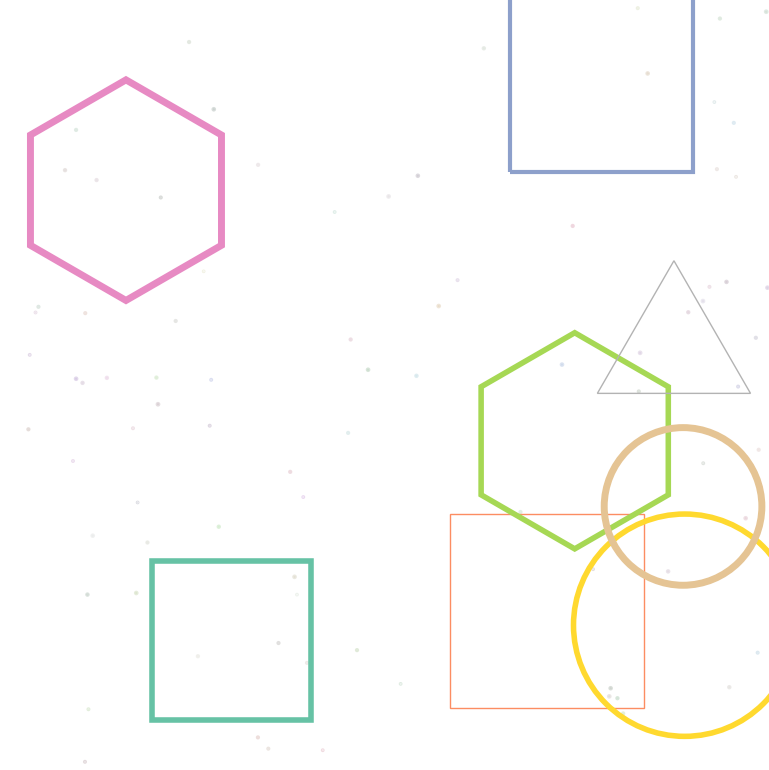[{"shape": "square", "thickness": 2, "radius": 0.52, "center": [0.301, 0.168]}, {"shape": "square", "thickness": 0.5, "radius": 0.63, "center": [0.711, 0.207]}, {"shape": "square", "thickness": 1.5, "radius": 0.59, "center": [0.781, 0.895]}, {"shape": "hexagon", "thickness": 2.5, "radius": 0.72, "center": [0.164, 0.753]}, {"shape": "hexagon", "thickness": 2, "radius": 0.7, "center": [0.746, 0.428]}, {"shape": "circle", "thickness": 2, "radius": 0.72, "center": [0.889, 0.188]}, {"shape": "circle", "thickness": 2.5, "radius": 0.51, "center": [0.887, 0.342]}, {"shape": "triangle", "thickness": 0.5, "radius": 0.57, "center": [0.875, 0.547]}]